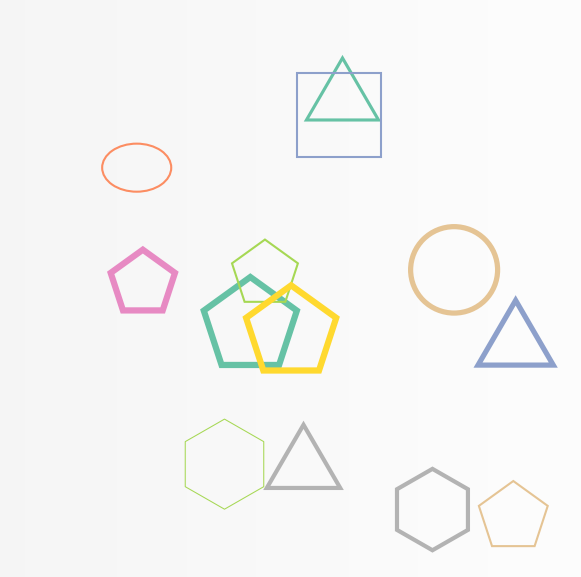[{"shape": "pentagon", "thickness": 3, "radius": 0.42, "center": [0.431, 0.435]}, {"shape": "triangle", "thickness": 1.5, "radius": 0.36, "center": [0.589, 0.827]}, {"shape": "oval", "thickness": 1, "radius": 0.3, "center": [0.235, 0.709]}, {"shape": "square", "thickness": 1, "radius": 0.36, "center": [0.583, 0.8]}, {"shape": "triangle", "thickness": 2.5, "radius": 0.37, "center": [0.887, 0.404]}, {"shape": "pentagon", "thickness": 3, "radius": 0.29, "center": [0.246, 0.509]}, {"shape": "pentagon", "thickness": 1, "radius": 0.3, "center": [0.456, 0.525]}, {"shape": "hexagon", "thickness": 0.5, "radius": 0.39, "center": [0.386, 0.195]}, {"shape": "pentagon", "thickness": 3, "radius": 0.41, "center": [0.501, 0.424]}, {"shape": "circle", "thickness": 2.5, "radius": 0.37, "center": [0.781, 0.532]}, {"shape": "pentagon", "thickness": 1, "radius": 0.31, "center": [0.883, 0.104]}, {"shape": "hexagon", "thickness": 2, "radius": 0.35, "center": [0.744, 0.117]}, {"shape": "triangle", "thickness": 2, "radius": 0.36, "center": [0.522, 0.191]}]